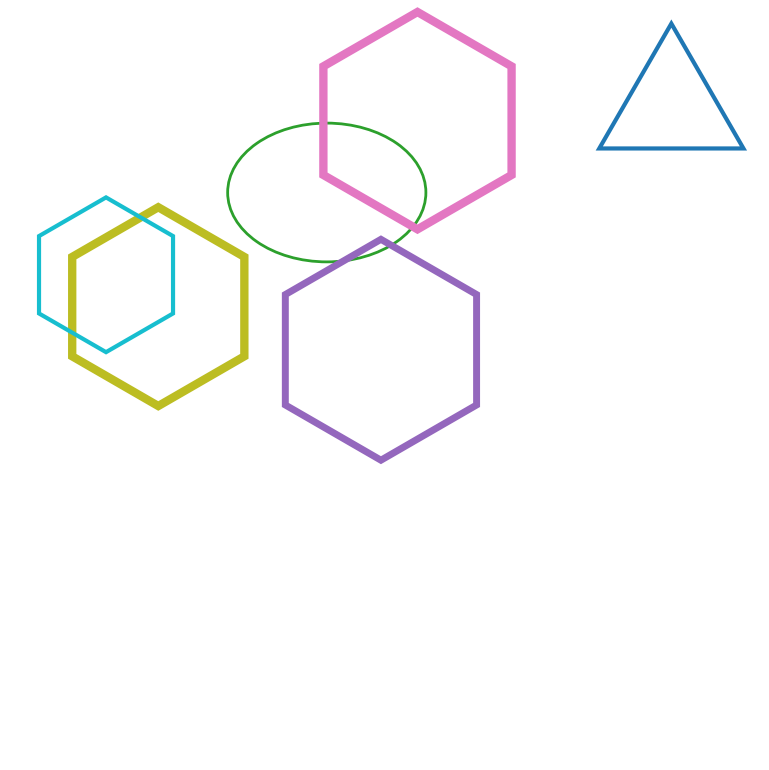[{"shape": "triangle", "thickness": 1.5, "radius": 0.54, "center": [0.872, 0.861]}, {"shape": "oval", "thickness": 1, "radius": 0.64, "center": [0.424, 0.75]}, {"shape": "hexagon", "thickness": 2.5, "radius": 0.72, "center": [0.495, 0.546]}, {"shape": "hexagon", "thickness": 3, "radius": 0.71, "center": [0.542, 0.843]}, {"shape": "hexagon", "thickness": 3, "radius": 0.65, "center": [0.206, 0.602]}, {"shape": "hexagon", "thickness": 1.5, "radius": 0.5, "center": [0.138, 0.643]}]